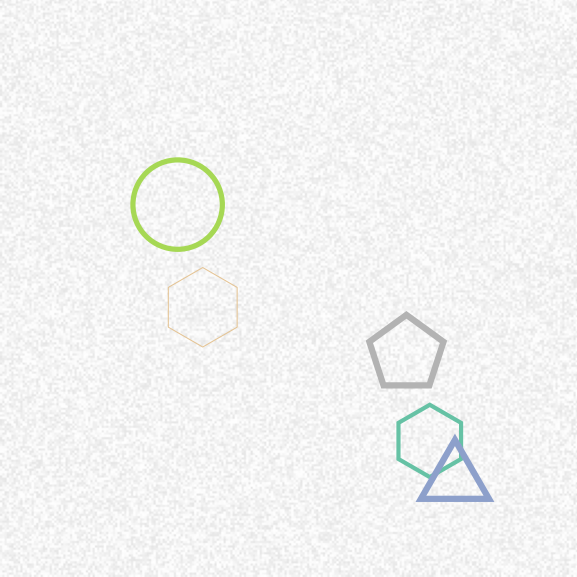[{"shape": "hexagon", "thickness": 2, "radius": 0.31, "center": [0.744, 0.236]}, {"shape": "triangle", "thickness": 3, "radius": 0.34, "center": [0.788, 0.169]}, {"shape": "circle", "thickness": 2.5, "radius": 0.39, "center": [0.308, 0.645]}, {"shape": "hexagon", "thickness": 0.5, "radius": 0.34, "center": [0.351, 0.467]}, {"shape": "pentagon", "thickness": 3, "radius": 0.34, "center": [0.704, 0.386]}]